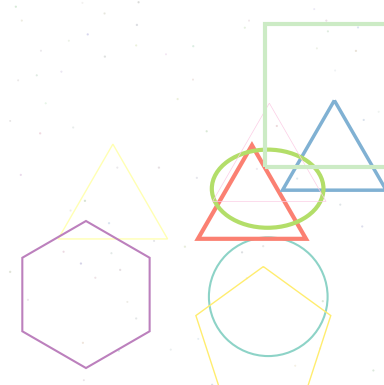[{"shape": "circle", "thickness": 1.5, "radius": 0.77, "center": [0.697, 0.229]}, {"shape": "triangle", "thickness": 1, "radius": 0.82, "center": [0.293, 0.461]}, {"shape": "triangle", "thickness": 3, "radius": 0.81, "center": [0.654, 0.461]}, {"shape": "triangle", "thickness": 2.5, "radius": 0.78, "center": [0.868, 0.584]}, {"shape": "oval", "thickness": 3, "radius": 0.72, "center": [0.695, 0.51]}, {"shape": "triangle", "thickness": 0.5, "radius": 0.85, "center": [0.7, 0.562]}, {"shape": "hexagon", "thickness": 1.5, "radius": 0.95, "center": [0.223, 0.235]}, {"shape": "square", "thickness": 3, "radius": 0.93, "center": [0.874, 0.752]}, {"shape": "pentagon", "thickness": 1, "radius": 0.92, "center": [0.684, 0.123]}]